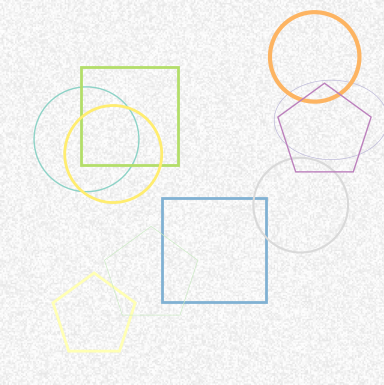[{"shape": "circle", "thickness": 1, "radius": 0.68, "center": [0.225, 0.638]}, {"shape": "pentagon", "thickness": 2, "radius": 0.56, "center": [0.244, 0.179]}, {"shape": "oval", "thickness": 0.5, "radius": 0.74, "center": [0.86, 0.689]}, {"shape": "square", "thickness": 2, "radius": 0.68, "center": [0.555, 0.352]}, {"shape": "circle", "thickness": 3, "radius": 0.58, "center": [0.817, 0.852]}, {"shape": "square", "thickness": 2, "radius": 0.64, "center": [0.336, 0.698]}, {"shape": "circle", "thickness": 1.5, "radius": 0.61, "center": [0.781, 0.467]}, {"shape": "pentagon", "thickness": 1, "radius": 0.64, "center": [0.843, 0.657]}, {"shape": "pentagon", "thickness": 0.5, "radius": 0.64, "center": [0.393, 0.285]}, {"shape": "circle", "thickness": 2, "radius": 0.63, "center": [0.294, 0.6]}]